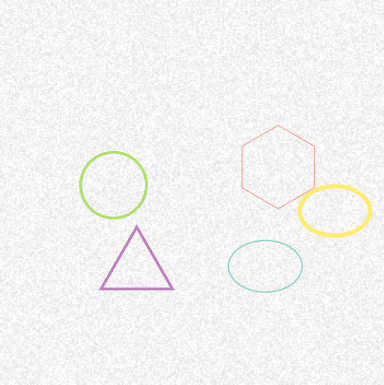[{"shape": "oval", "thickness": 1, "radius": 0.48, "center": [0.689, 0.308]}, {"shape": "hexagon", "thickness": 0.5, "radius": 0.54, "center": [0.723, 0.566]}, {"shape": "circle", "thickness": 2, "radius": 0.43, "center": [0.295, 0.519]}, {"shape": "triangle", "thickness": 2, "radius": 0.54, "center": [0.355, 0.303]}, {"shape": "oval", "thickness": 3, "radius": 0.46, "center": [0.87, 0.452]}]